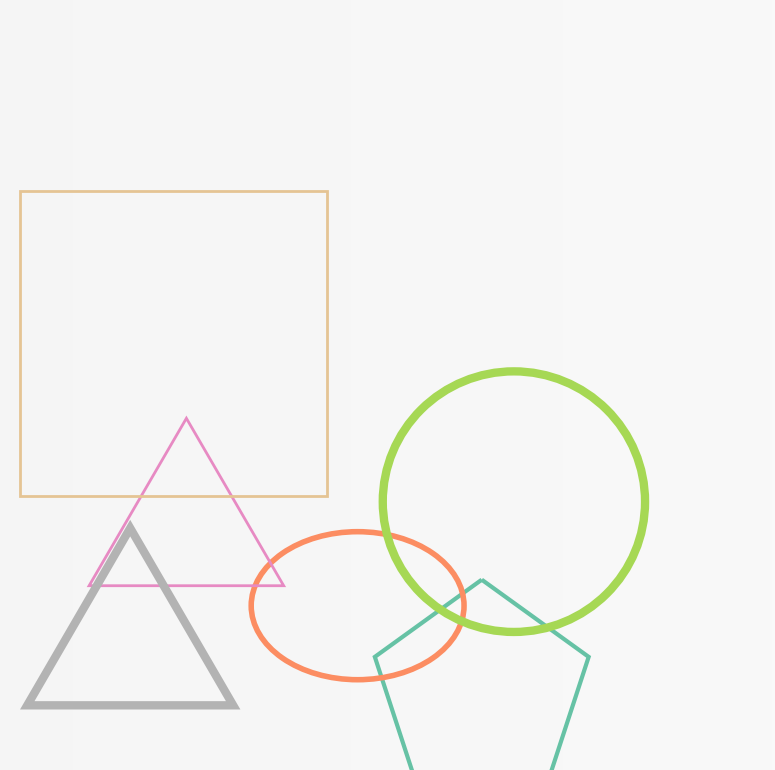[{"shape": "pentagon", "thickness": 1.5, "radius": 0.73, "center": [0.622, 0.102]}, {"shape": "oval", "thickness": 2, "radius": 0.69, "center": [0.461, 0.213]}, {"shape": "triangle", "thickness": 1, "radius": 0.72, "center": [0.241, 0.312]}, {"shape": "circle", "thickness": 3, "radius": 0.85, "center": [0.663, 0.348]}, {"shape": "square", "thickness": 1, "radius": 0.99, "center": [0.224, 0.554]}, {"shape": "triangle", "thickness": 3, "radius": 0.77, "center": [0.168, 0.161]}]